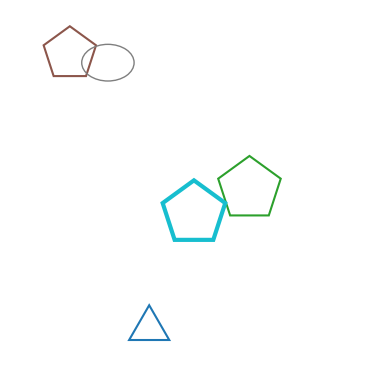[{"shape": "triangle", "thickness": 1.5, "radius": 0.3, "center": [0.388, 0.147]}, {"shape": "pentagon", "thickness": 1.5, "radius": 0.43, "center": [0.648, 0.51]}, {"shape": "pentagon", "thickness": 1.5, "radius": 0.36, "center": [0.181, 0.86]}, {"shape": "oval", "thickness": 1, "radius": 0.34, "center": [0.28, 0.837]}, {"shape": "pentagon", "thickness": 3, "radius": 0.43, "center": [0.504, 0.446]}]